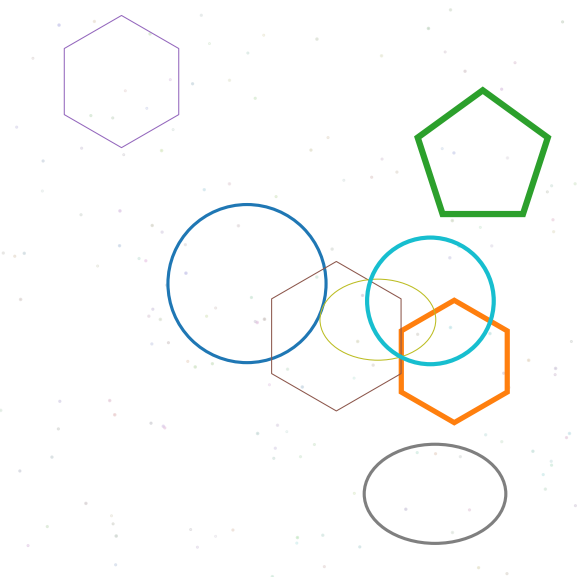[{"shape": "circle", "thickness": 1.5, "radius": 0.68, "center": [0.428, 0.508]}, {"shape": "hexagon", "thickness": 2.5, "radius": 0.53, "center": [0.787, 0.373]}, {"shape": "pentagon", "thickness": 3, "radius": 0.59, "center": [0.836, 0.724]}, {"shape": "hexagon", "thickness": 0.5, "radius": 0.57, "center": [0.21, 0.858]}, {"shape": "hexagon", "thickness": 0.5, "radius": 0.65, "center": [0.582, 0.417]}, {"shape": "oval", "thickness": 1.5, "radius": 0.61, "center": [0.753, 0.144]}, {"shape": "oval", "thickness": 0.5, "radius": 0.5, "center": [0.654, 0.446]}, {"shape": "circle", "thickness": 2, "radius": 0.55, "center": [0.745, 0.478]}]